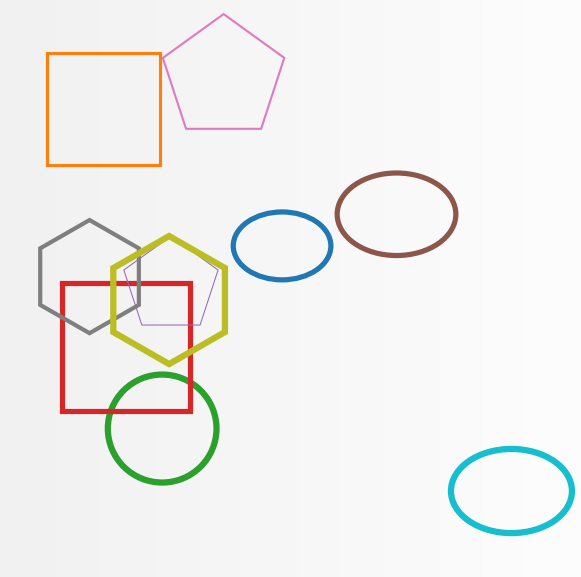[{"shape": "oval", "thickness": 2.5, "radius": 0.42, "center": [0.485, 0.573]}, {"shape": "square", "thickness": 1.5, "radius": 0.49, "center": [0.177, 0.811]}, {"shape": "circle", "thickness": 3, "radius": 0.47, "center": [0.279, 0.257]}, {"shape": "square", "thickness": 2.5, "radius": 0.55, "center": [0.217, 0.398]}, {"shape": "pentagon", "thickness": 0.5, "radius": 0.43, "center": [0.294, 0.505]}, {"shape": "oval", "thickness": 2.5, "radius": 0.51, "center": [0.682, 0.628]}, {"shape": "pentagon", "thickness": 1, "radius": 0.55, "center": [0.385, 0.865]}, {"shape": "hexagon", "thickness": 2, "radius": 0.49, "center": [0.154, 0.52]}, {"shape": "hexagon", "thickness": 3, "radius": 0.55, "center": [0.291, 0.48]}, {"shape": "oval", "thickness": 3, "radius": 0.52, "center": [0.88, 0.149]}]